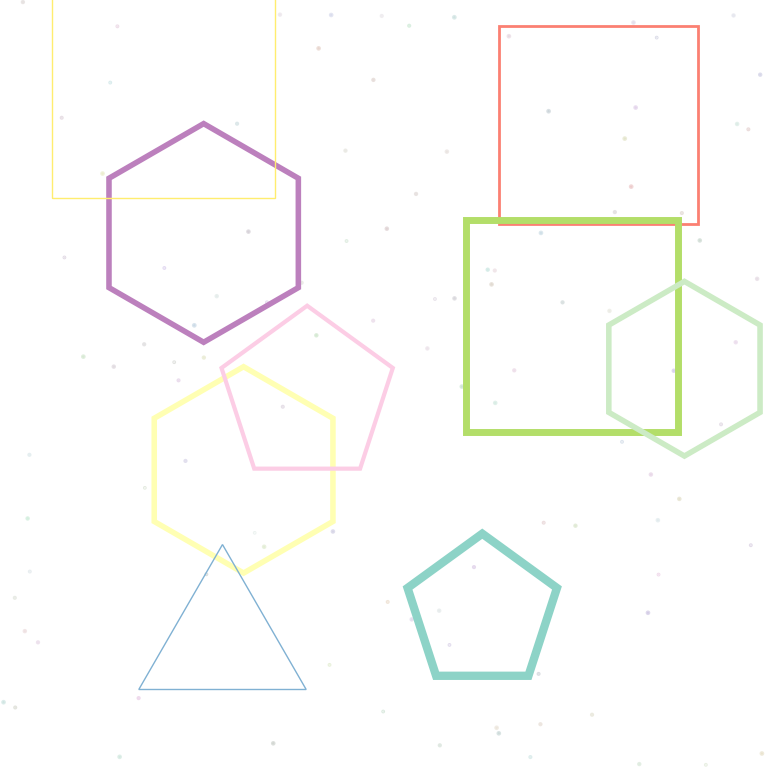[{"shape": "pentagon", "thickness": 3, "radius": 0.51, "center": [0.626, 0.205]}, {"shape": "hexagon", "thickness": 2, "radius": 0.67, "center": [0.316, 0.39]}, {"shape": "square", "thickness": 1, "radius": 0.64, "center": [0.777, 0.838]}, {"shape": "triangle", "thickness": 0.5, "radius": 0.63, "center": [0.289, 0.167]}, {"shape": "square", "thickness": 2.5, "radius": 0.69, "center": [0.743, 0.576]}, {"shape": "pentagon", "thickness": 1.5, "radius": 0.58, "center": [0.399, 0.486]}, {"shape": "hexagon", "thickness": 2, "radius": 0.71, "center": [0.265, 0.697]}, {"shape": "hexagon", "thickness": 2, "radius": 0.57, "center": [0.889, 0.521]}, {"shape": "square", "thickness": 0.5, "radius": 0.72, "center": [0.212, 0.887]}]